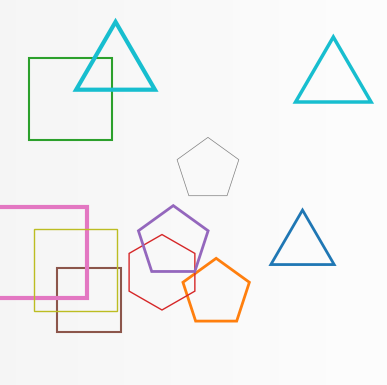[{"shape": "triangle", "thickness": 2, "radius": 0.47, "center": [0.781, 0.36]}, {"shape": "pentagon", "thickness": 2, "radius": 0.45, "center": [0.558, 0.239]}, {"shape": "square", "thickness": 1.5, "radius": 0.53, "center": [0.182, 0.743]}, {"shape": "hexagon", "thickness": 1, "radius": 0.49, "center": [0.418, 0.293]}, {"shape": "pentagon", "thickness": 2, "radius": 0.47, "center": [0.447, 0.371]}, {"shape": "square", "thickness": 1.5, "radius": 0.41, "center": [0.23, 0.221]}, {"shape": "square", "thickness": 3, "radius": 0.59, "center": [0.106, 0.344]}, {"shape": "pentagon", "thickness": 0.5, "radius": 0.42, "center": [0.537, 0.559]}, {"shape": "square", "thickness": 1, "radius": 0.54, "center": [0.195, 0.299]}, {"shape": "triangle", "thickness": 3, "radius": 0.59, "center": [0.298, 0.826]}, {"shape": "triangle", "thickness": 2.5, "radius": 0.56, "center": [0.86, 0.791]}]